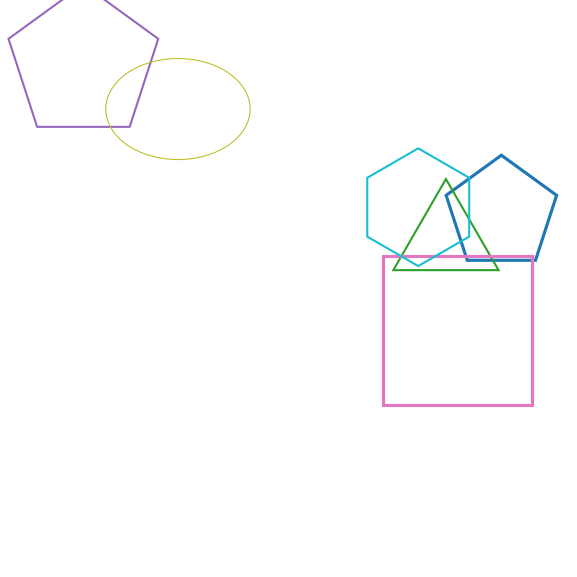[{"shape": "pentagon", "thickness": 1.5, "radius": 0.5, "center": [0.868, 0.63]}, {"shape": "triangle", "thickness": 1, "radius": 0.53, "center": [0.772, 0.584]}, {"shape": "pentagon", "thickness": 1, "radius": 0.68, "center": [0.144, 0.89]}, {"shape": "square", "thickness": 1.5, "radius": 0.64, "center": [0.792, 0.426]}, {"shape": "oval", "thickness": 0.5, "radius": 0.62, "center": [0.308, 0.81]}, {"shape": "hexagon", "thickness": 1, "radius": 0.51, "center": [0.724, 0.64]}]